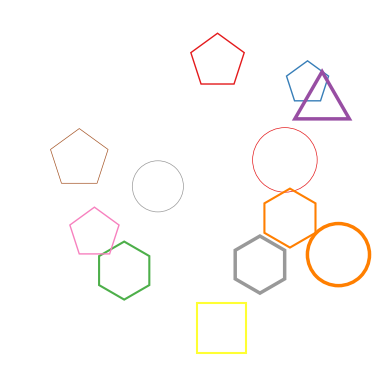[{"shape": "circle", "thickness": 0.5, "radius": 0.42, "center": [0.74, 0.585]}, {"shape": "pentagon", "thickness": 1, "radius": 0.36, "center": [0.565, 0.841]}, {"shape": "pentagon", "thickness": 1, "radius": 0.29, "center": [0.799, 0.785]}, {"shape": "hexagon", "thickness": 1.5, "radius": 0.38, "center": [0.323, 0.297]}, {"shape": "triangle", "thickness": 2.5, "radius": 0.41, "center": [0.837, 0.732]}, {"shape": "circle", "thickness": 2.5, "radius": 0.4, "center": [0.879, 0.339]}, {"shape": "hexagon", "thickness": 1.5, "radius": 0.38, "center": [0.753, 0.434]}, {"shape": "square", "thickness": 1.5, "radius": 0.32, "center": [0.575, 0.148]}, {"shape": "pentagon", "thickness": 0.5, "radius": 0.39, "center": [0.206, 0.587]}, {"shape": "pentagon", "thickness": 1, "radius": 0.34, "center": [0.245, 0.395]}, {"shape": "circle", "thickness": 0.5, "radius": 0.33, "center": [0.41, 0.516]}, {"shape": "hexagon", "thickness": 2.5, "radius": 0.37, "center": [0.675, 0.313]}]